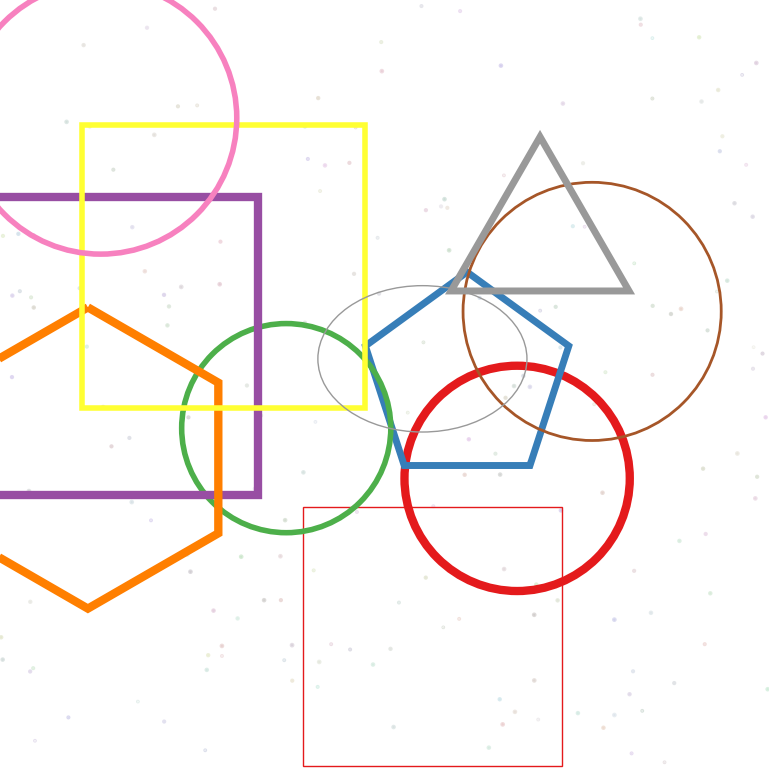[{"shape": "square", "thickness": 0.5, "radius": 0.84, "center": [0.562, 0.174]}, {"shape": "circle", "thickness": 3, "radius": 0.73, "center": [0.672, 0.379]}, {"shape": "pentagon", "thickness": 2.5, "radius": 0.69, "center": [0.607, 0.508]}, {"shape": "circle", "thickness": 2, "radius": 0.68, "center": [0.372, 0.444]}, {"shape": "square", "thickness": 3, "radius": 0.97, "center": [0.142, 0.55]}, {"shape": "hexagon", "thickness": 3, "radius": 0.98, "center": [0.114, 0.405]}, {"shape": "square", "thickness": 2, "radius": 0.92, "center": [0.29, 0.654]}, {"shape": "circle", "thickness": 1, "radius": 0.84, "center": [0.769, 0.596]}, {"shape": "circle", "thickness": 2, "radius": 0.88, "center": [0.131, 0.847]}, {"shape": "triangle", "thickness": 2.5, "radius": 0.67, "center": [0.701, 0.689]}, {"shape": "oval", "thickness": 0.5, "radius": 0.68, "center": [0.549, 0.534]}]